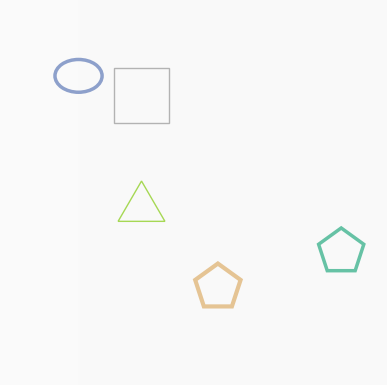[{"shape": "pentagon", "thickness": 2.5, "radius": 0.31, "center": [0.881, 0.347]}, {"shape": "oval", "thickness": 2.5, "radius": 0.3, "center": [0.203, 0.803]}, {"shape": "triangle", "thickness": 1, "radius": 0.35, "center": [0.365, 0.46]}, {"shape": "pentagon", "thickness": 3, "radius": 0.31, "center": [0.562, 0.254]}, {"shape": "square", "thickness": 1, "radius": 0.36, "center": [0.365, 0.753]}]